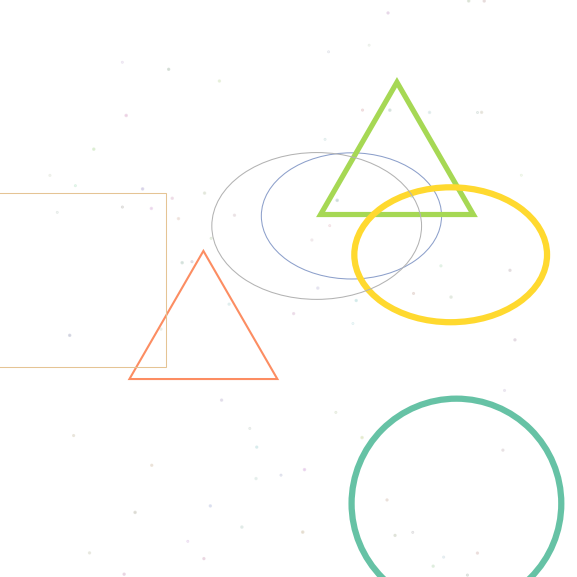[{"shape": "circle", "thickness": 3, "radius": 0.91, "center": [0.79, 0.127]}, {"shape": "triangle", "thickness": 1, "radius": 0.74, "center": [0.352, 0.417]}, {"shape": "oval", "thickness": 0.5, "radius": 0.78, "center": [0.609, 0.625]}, {"shape": "triangle", "thickness": 2.5, "radius": 0.76, "center": [0.687, 0.704]}, {"shape": "oval", "thickness": 3, "radius": 0.83, "center": [0.78, 0.558]}, {"shape": "square", "thickness": 0.5, "radius": 0.75, "center": [0.136, 0.514]}, {"shape": "oval", "thickness": 0.5, "radius": 0.91, "center": [0.548, 0.608]}]